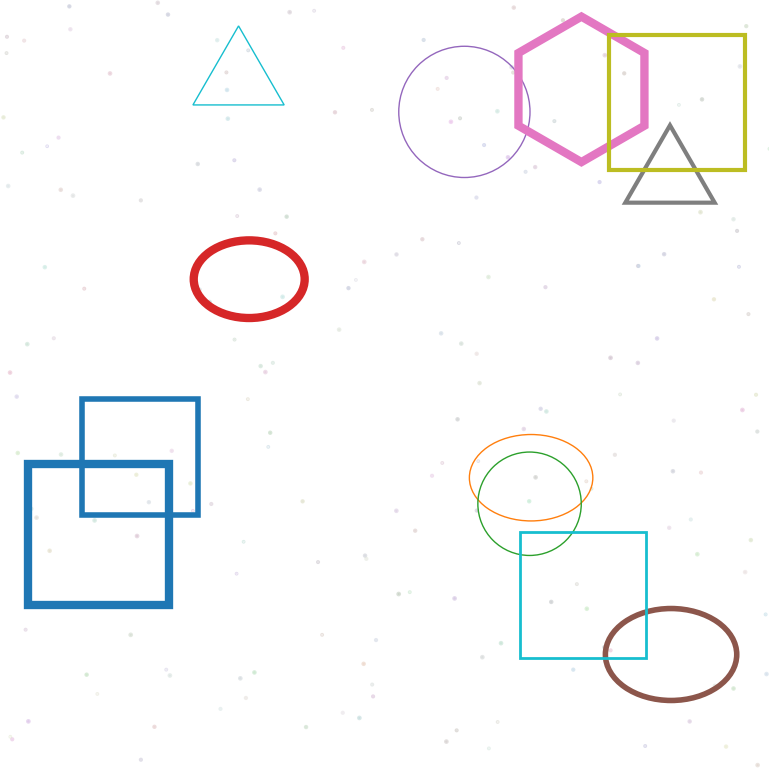[{"shape": "square", "thickness": 3, "radius": 0.46, "center": [0.128, 0.306]}, {"shape": "square", "thickness": 2, "radius": 0.38, "center": [0.181, 0.406]}, {"shape": "oval", "thickness": 0.5, "radius": 0.4, "center": [0.69, 0.38]}, {"shape": "circle", "thickness": 0.5, "radius": 0.34, "center": [0.688, 0.346]}, {"shape": "oval", "thickness": 3, "radius": 0.36, "center": [0.324, 0.637]}, {"shape": "circle", "thickness": 0.5, "radius": 0.43, "center": [0.603, 0.855]}, {"shape": "oval", "thickness": 2, "radius": 0.43, "center": [0.872, 0.15]}, {"shape": "hexagon", "thickness": 3, "radius": 0.47, "center": [0.755, 0.884]}, {"shape": "triangle", "thickness": 1.5, "radius": 0.33, "center": [0.87, 0.77]}, {"shape": "square", "thickness": 1.5, "radius": 0.44, "center": [0.879, 0.867]}, {"shape": "triangle", "thickness": 0.5, "radius": 0.34, "center": [0.31, 0.898]}, {"shape": "square", "thickness": 1, "radius": 0.41, "center": [0.758, 0.227]}]